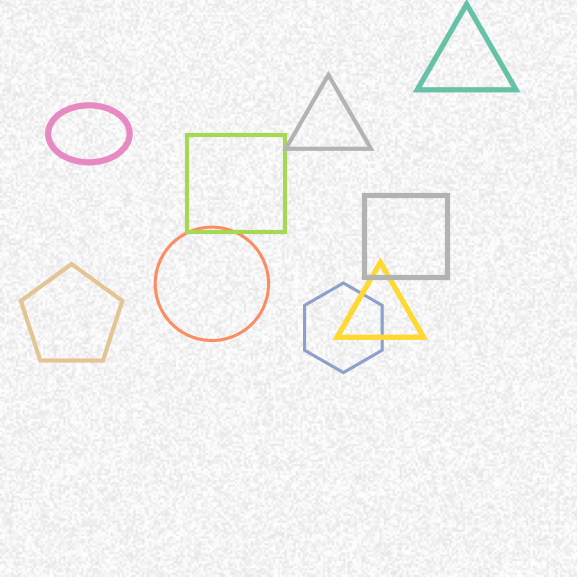[{"shape": "triangle", "thickness": 2.5, "radius": 0.49, "center": [0.808, 0.893]}, {"shape": "circle", "thickness": 1.5, "radius": 0.49, "center": [0.367, 0.508]}, {"shape": "hexagon", "thickness": 1.5, "radius": 0.39, "center": [0.595, 0.431]}, {"shape": "oval", "thickness": 3, "radius": 0.35, "center": [0.154, 0.767]}, {"shape": "square", "thickness": 2, "radius": 0.42, "center": [0.408, 0.681]}, {"shape": "triangle", "thickness": 2.5, "radius": 0.43, "center": [0.659, 0.458]}, {"shape": "pentagon", "thickness": 2, "radius": 0.46, "center": [0.124, 0.45]}, {"shape": "square", "thickness": 2.5, "radius": 0.36, "center": [0.703, 0.59]}, {"shape": "triangle", "thickness": 2, "radius": 0.43, "center": [0.569, 0.784]}]